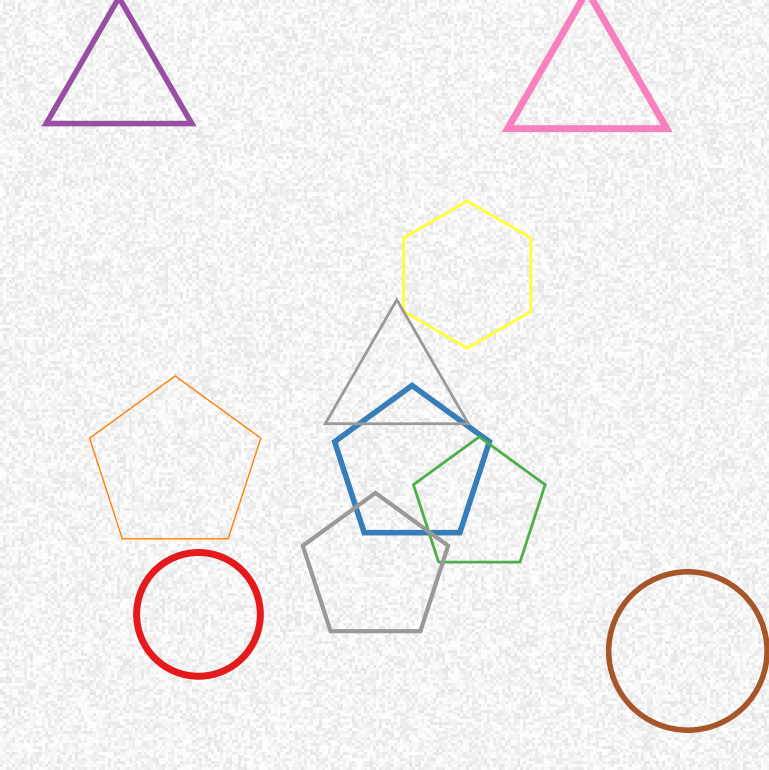[{"shape": "circle", "thickness": 2.5, "radius": 0.4, "center": [0.258, 0.202]}, {"shape": "pentagon", "thickness": 2, "radius": 0.53, "center": [0.535, 0.394]}, {"shape": "pentagon", "thickness": 1, "radius": 0.45, "center": [0.622, 0.343]}, {"shape": "triangle", "thickness": 2, "radius": 0.55, "center": [0.155, 0.894]}, {"shape": "pentagon", "thickness": 0.5, "radius": 0.58, "center": [0.228, 0.395]}, {"shape": "hexagon", "thickness": 1, "radius": 0.48, "center": [0.607, 0.643]}, {"shape": "circle", "thickness": 2, "radius": 0.51, "center": [0.893, 0.155]}, {"shape": "triangle", "thickness": 2.5, "radius": 0.6, "center": [0.763, 0.893]}, {"shape": "pentagon", "thickness": 1.5, "radius": 0.5, "center": [0.488, 0.261]}, {"shape": "triangle", "thickness": 1, "radius": 0.54, "center": [0.515, 0.503]}]